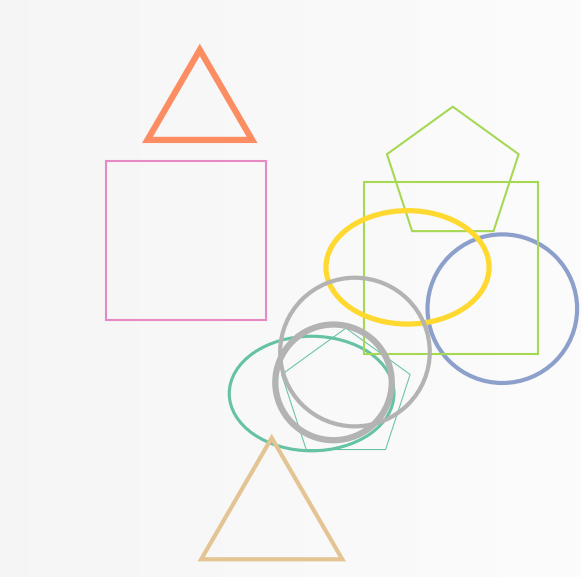[{"shape": "pentagon", "thickness": 0.5, "radius": 0.58, "center": [0.595, 0.315]}, {"shape": "oval", "thickness": 1.5, "radius": 0.71, "center": [0.536, 0.318]}, {"shape": "triangle", "thickness": 3, "radius": 0.52, "center": [0.344, 0.809]}, {"shape": "circle", "thickness": 2, "radius": 0.64, "center": [0.864, 0.465]}, {"shape": "square", "thickness": 1, "radius": 0.69, "center": [0.32, 0.583]}, {"shape": "square", "thickness": 1, "radius": 0.75, "center": [0.776, 0.536]}, {"shape": "pentagon", "thickness": 1, "radius": 0.6, "center": [0.779, 0.695]}, {"shape": "oval", "thickness": 2.5, "radius": 0.7, "center": [0.701, 0.536]}, {"shape": "triangle", "thickness": 2, "radius": 0.7, "center": [0.467, 0.101]}, {"shape": "circle", "thickness": 3, "radius": 0.5, "center": [0.574, 0.337]}, {"shape": "circle", "thickness": 2, "radius": 0.64, "center": [0.611, 0.39]}]